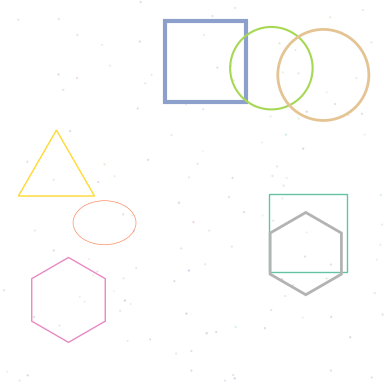[{"shape": "square", "thickness": 1, "radius": 0.51, "center": [0.8, 0.395]}, {"shape": "oval", "thickness": 0.5, "radius": 0.41, "center": [0.272, 0.422]}, {"shape": "square", "thickness": 3, "radius": 0.53, "center": [0.534, 0.84]}, {"shape": "hexagon", "thickness": 1, "radius": 0.55, "center": [0.178, 0.221]}, {"shape": "circle", "thickness": 1.5, "radius": 0.54, "center": [0.705, 0.823]}, {"shape": "triangle", "thickness": 1, "radius": 0.57, "center": [0.147, 0.548]}, {"shape": "circle", "thickness": 2, "radius": 0.59, "center": [0.84, 0.805]}, {"shape": "hexagon", "thickness": 2, "radius": 0.53, "center": [0.794, 0.341]}]